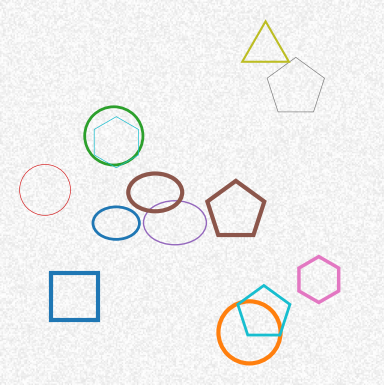[{"shape": "square", "thickness": 3, "radius": 0.31, "center": [0.193, 0.23]}, {"shape": "oval", "thickness": 2, "radius": 0.3, "center": [0.302, 0.42]}, {"shape": "circle", "thickness": 3, "radius": 0.4, "center": [0.648, 0.137]}, {"shape": "circle", "thickness": 2, "radius": 0.38, "center": [0.296, 0.647]}, {"shape": "circle", "thickness": 0.5, "radius": 0.33, "center": [0.117, 0.507]}, {"shape": "oval", "thickness": 1, "radius": 0.41, "center": [0.454, 0.421]}, {"shape": "oval", "thickness": 3, "radius": 0.35, "center": [0.403, 0.5]}, {"shape": "pentagon", "thickness": 3, "radius": 0.39, "center": [0.613, 0.452]}, {"shape": "hexagon", "thickness": 2.5, "radius": 0.3, "center": [0.828, 0.274]}, {"shape": "pentagon", "thickness": 0.5, "radius": 0.39, "center": [0.768, 0.773]}, {"shape": "triangle", "thickness": 1.5, "radius": 0.35, "center": [0.69, 0.875]}, {"shape": "hexagon", "thickness": 0.5, "radius": 0.33, "center": [0.302, 0.631]}, {"shape": "pentagon", "thickness": 2, "radius": 0.36, "center": [0.685, 0.187]}]